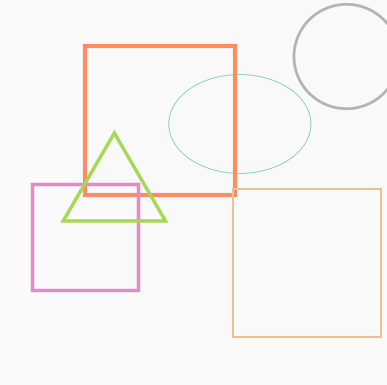[{"shape": "oval", "thickness": 0.5, "radius": 0.92, "center": [0.619, 0.678]}, {"shape": "square", "thickness": 3, "radius": 0.97, "center": [0.414, 0.688]}, {"shape": "square", "thickness": 2.5, "radius": 0.68, "center": [0.218, 0.385]}, {"shape": "triangle", "thickness": 2.5, "radius": 0.76, "center": [0.295, 0.502]}, {"shape": "square", "thickness": 1.5, "radius": 0.96, "center": [0.792, 0.316]}, {"shape": "circle", "thickness": 2, "radius": 0.68, "center": [0.894, 0.853]}]